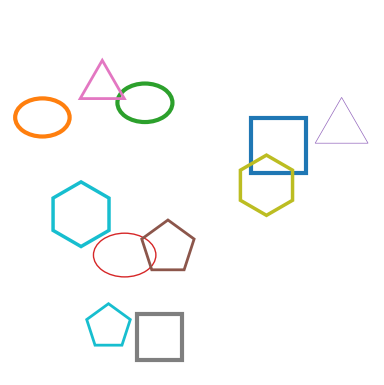[{"shape": "square", "thickness": 3, "radius": 0.35, "center": [0.724, 0.622]}, {"shape": "oval", "thickness": 3, "radius": 0.35, "center": [0.11, 0.695]}, {"shape": "oval", "thickness": 3, "radius": 0.36, "center": [0.376, 0.733]}, {"shape": "oval", "thickness": 1, "radius": 0.41, "center": [0.324, 0.338]}, {"shape": "triangle", "thickness": 0.5, "radius": 0.4, "center": [0.887, 0.668]}, {"shape": "pentagon", "thickness": 2, "radius": 0.36, "center": [0.436, 0.357]}, {"shape": "triangle", "thickness": 2, "radius": 0.33, "center": [0.266, 0.777]}, {"shape": "square", "thickness": 3, "radius": 0.3, "center": [0.414, 0.125]}, {"shape": "hexagon", "thickness": 2.5, "radius": 0.39, "center": [0.692, 0.519]}, {"shape": "pentagon", "thickness": 2, "radius": 0.3, "center": [0.282, 0.152]}, {"shape": "hexagon", "thickness": 2.5, "radius": 0.42, "center": [0.21, 0.444]}]